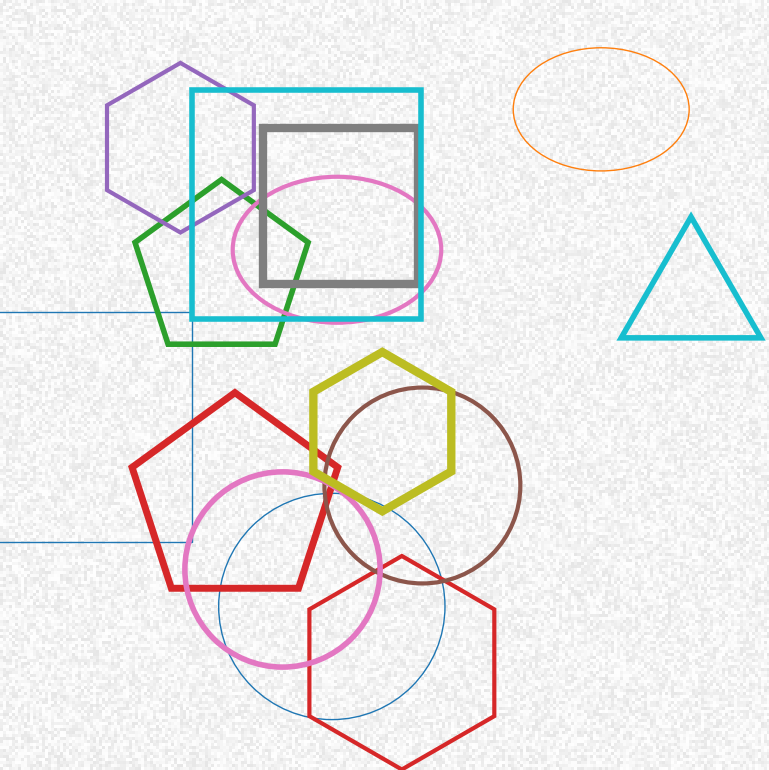[{"shape": "circle", "thickness": 0.5, "radius": 0.73, "center": [0.431, 0.212]}, {"shape": "square", "thickness": 0.5, "radius": 0.75, "center": [0.1, 0.446]}, {"shape": "oval", "thickness": 0.5, "radius": 0.57, "center": [0.781, 0.858]}, {"shape": "pentagon", "thickness": 2, "radius": 0.59, "center": [0.288, 0.649]}, {"shape": "hexagon", "thickness": 1.5, "radius": 0.69, "center": [0.522, 0.139]}, {"shape": "pentagon", "thickness": 2.5, "radius": 0.7, "center": [0.305, 0.35]}, {"shape": "hexagon", "thickness": 1.5, "radius": 0.55, "center": [0.234, 0.808]}, {"shape": "circle", "thickness": 1.5, "radius": 0.64, "center": [0.549, 0.369]}, {"shape": "oval", "thickness": 1.5, "radius": 0.68, "center": [0.438, 0.676]}, {"shape": "circle", "thickness": 2, "radius": 0.63, "center": [0.367, 0.26]}, {"shape": "square", "thickness": 3, "radius": 0.51, "center": [0.442, 0.733]}, {"shape": "hexagon", "thickness": 3, "radius": 0.52, "center": [0.497, 0.439]}, {"shape": "triangle", "thickness": 2, "radius": 0.52, "center": [0.897, 0.614]}, {"shape": "square", "thickness": 2, "radius": 0.74, "center": [0.398, 0.734]}]